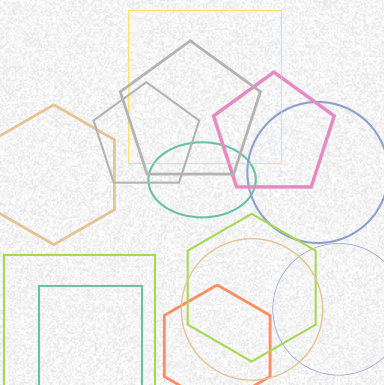[{"shape": "oval", "thickness": 1.5, "radius": 0.7, "center": [0.525, 0.533]}, {"shape": "square", "thickness": 1.5, "radius": 0.67, "center": [0.236, 0.123]}, {"shape": "hexagon", "thickness": 2, "radius": 0.79, "center": [0.564, 0.101]}, {"shape": "circle", "thickness": 0.5, "radius": 0.86, "center": [0.88, 0.197]}, {"shape": "circle", "thickness": 1.5, "radius": 0.92, "center": [0.826, 0.552]}, {"shape": "pentagon", "thickness": 2.5, "radius": 0.82, "center": [0.711, 0.648]}, {"shape": "square", "thickness": 1.5, "radius": 0.98, "center": [0.206, 0.141]}, {"shape": "hexagon", "thickness": 1.5, "radius": 0.96, "center": [0.654, 0.253]}, {"shape": "square", "thickness": 0.5, "radius": 0.99, "center": [0.532, 0.775]}, {"shape": "circle", "thickness": 1, "radius": 0.92, "center": [0.655, 0.196]}, {"shape": "hexagon", "thickness": 2, "radius": 0.91, "center": [0.14, 0.546]}, {"shape": "pentagon", "thickness": 2, "radius": 0.96, "center": [0.494, 0.703]}, {"shape": "pentagon", "thickness": 1.5, "radius": 0.72, "center": [0.38, 0.642]}]